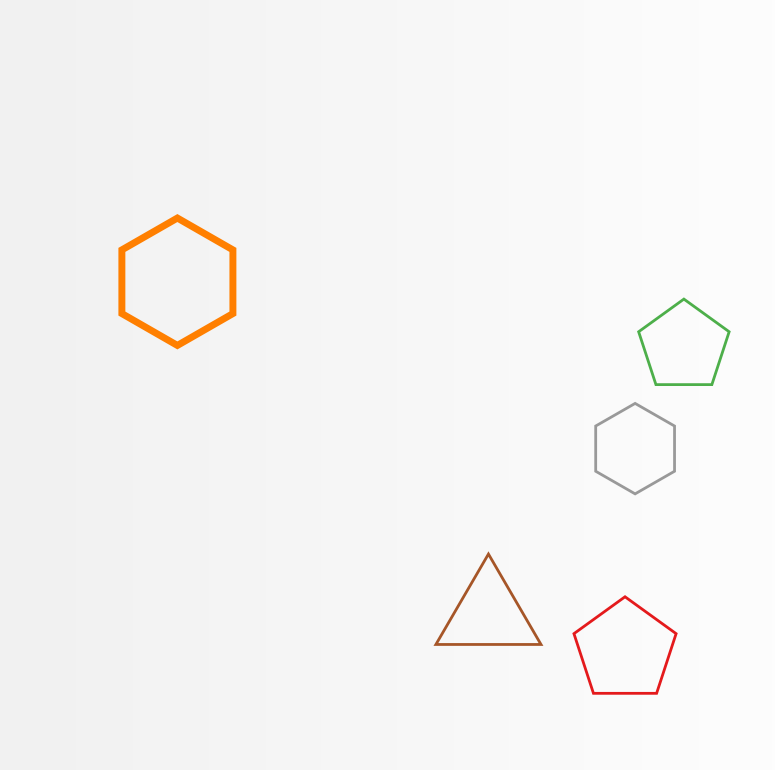[{"shape": "pentagon", "thickness": 1, "radius": 0.35, "center": [0.806, 0.156]}, {"shape": "pentagon", "thickness": 1, "radius": 0.31, "center": [0.882, 0.55]}, {"shape": "hexagon", "thickness": 2.5, "radius": 0.41, "center": [0.229, 0.634]}, {"shape": "triangle", "thickness": 1, "radius": 0.39, "center": [0.63, 0.202]}, {"shape": "hexagon", "thickness": 1, "radius": 0.29, "center": [0.82, 0.417]}]